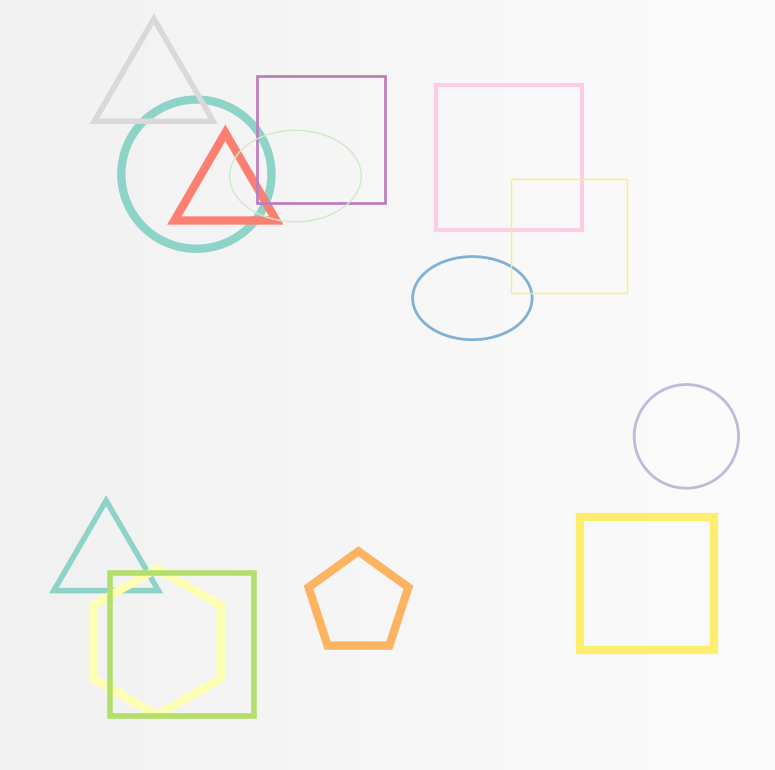[{"shape": "triangle", "thickness": 2, "radius": 0.39, "center": [0.137, 0.272]}, {"shape": "circle", "thickness": 3, "radius": 0.48, "center": [0.253, 0.774]}, {"shape": "hexagon", "thickness": 3, "radius": 0.48, "center": [0.202, 0.166]}, {"shape": "circle", "thickness": 1, "radius": 0.34, "center": [0.886, 0.433]}, {"shape": "triangle", "thickness": 3, "radius": 0.38, "center": [0.291, 0.752]}, {"shape": "oval", "thickness": 1, "radius": 0.39, "center": [0.61, 0.613]}, {"shape": "pentagon", "thickness": 3, "radius": 0.34, "center": [0.463, 0.216]}, {"shape": "square", "thickness": 2, "radius": 0.46, "center": [0.235, 0.163]}, {"shape": "square", "thickness": 1.5, "radius": 0.47, "center": [0.657, 0.796]}, {"shape": "triangle", "thickness": 2, "radius": 0.44, "center": [0.198, 0.887]}, {"shape": "square", "thickness": 1, "radius": 0.41, "center": [0.414, 0.819]}, {"shape": "oval", "thickness": 0.5, "radius": 0.42, "center": [0.381, 0.771]}, {"shape": "square", "thickness": 3, "radius": 0.43, "center": [0.835, 0.242]}, {"shape": "square", "thickness": 0.5, "radius": 0.37, "center": [0.734, 0.694]}]